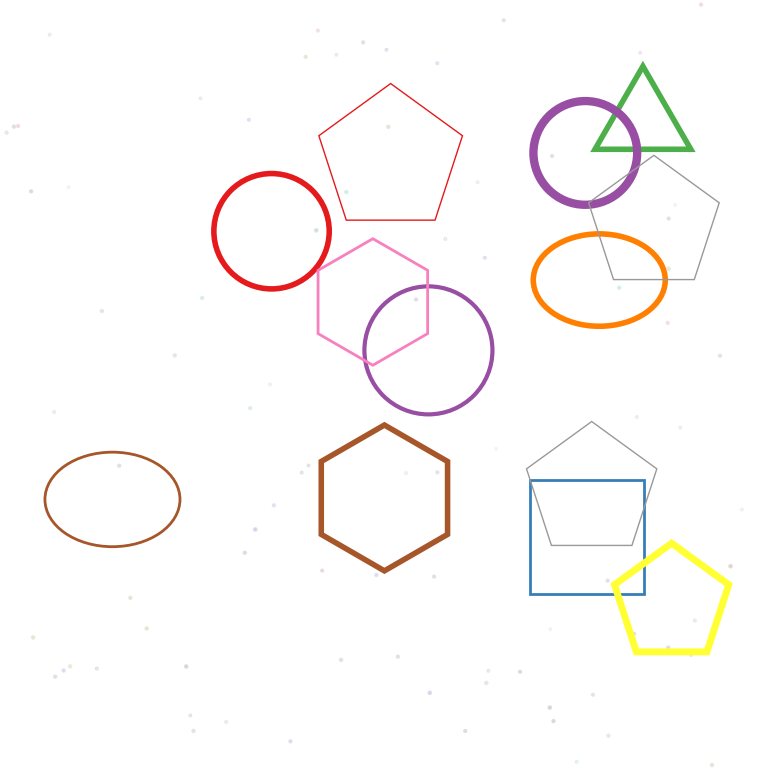[{"shape": "circle", "thickness": 2, "radius": 0.37, "center": [0.353, 0.7]}, {"shape": "pentagon", "thickness": 0.5, "radius": 0.49, "center": [0.507, 0.793]}, {"shape": "square", "thickness": 1, "radius": 0.37, "center": [0.762, 0.303]}, {"shape": "triangle", "thickness": 2, "radius": 0.36, "center": [0.835, 0.842]}, {"shape": "circle", "thickness": 1.5, "radius": 0.42, "center": [0.556, 0.545]}, {"shape": "circle", "thickness": 3, "radius": 0.34, "center": [0.76, 0.801]}, {"shape": "oval", "thickness": 2, "radius": 0.43, "center": [0.778, 0.636]}, {"shape": "pentagon", "thickness": 2.5, "radius": 0.39, "center": [0.872, 0.217]}, {"shape": "oval", "thickness": 1, "radius": 0.44, "center": [0.146, 0.351]}, {"shape": "hexagon", "thickness": 2, "radius": 0.47, "center": [0.499, 0.353]}, {"shape": "hexagon", "thickness": 1, "radius": 0.41, "center": [0.484, 0.608]}, {"shape": "pentagon", "thickness": 0.5, "radius": 0.45, "center": [0.849, 0.709]}, {"shape": "pentagon", "thickness": 0.5, "radius": 0.44, "center": [0.768, 0.364]}]